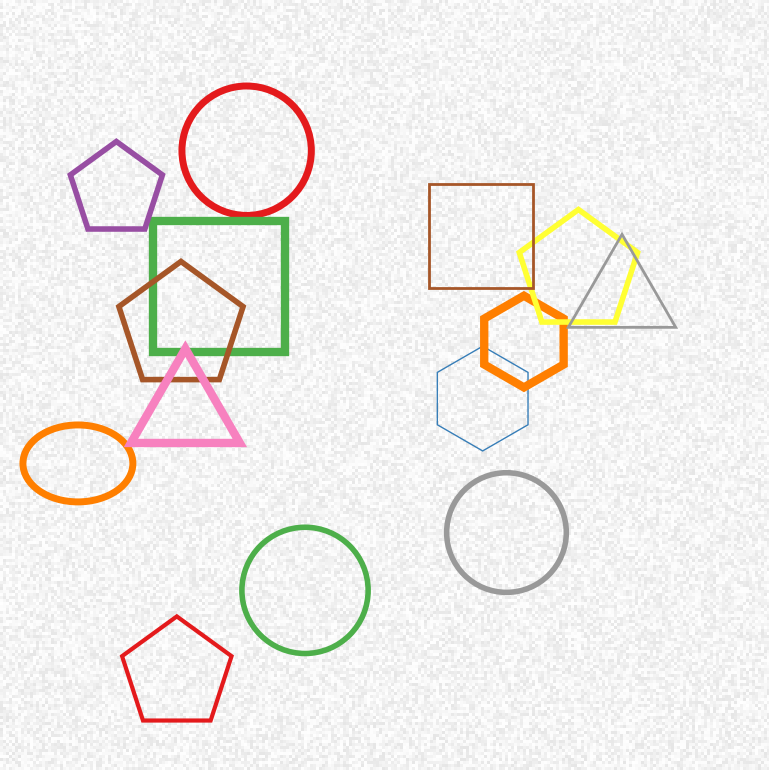[{"shape": "circle", "thickness": 2.5, "radius": 0.42, "center": [0.32, 0.804]}, {"shape": "pentagon", "thickness": 1.5, "radius": 0.37, "center": [0.23, 0.125]}, {"shape": "hexagon", "thickness": 0.5, "radius": 0.34, "center": [0.627, 0.482]}, {"shape": "circle", "thickness": 2, "radius": 0.41, "center": [0.396, 0.233]}, {"shape": "square", "thickness": 3, "radius": 0.43, "center": [0.284, 0.628]}, {"shape": "pentagon", "thickness": 2, "radius": 0.31, "center": [0.151, 0.753]}, {"shape": "hexagon", "thickness": 3, "radius": 0.3, "center": [0.68, 0.556]}, {"shape": "oval", "thickness": 2.5, "radius": 0.36, "center": [0.101, 0.398]}, {"shape": "pentagon", "thickness": 2, "radius": 0.4, "center": [0.751, 0.647]}, {"shape": "square", "thickness": 1, "radius": 0.34, "center": [0.625, 0.694]}, {"shape": "pentagon", "thickness": 2, "radius": 0.42, "center": [0.235, 0.576]}, {"shape": "triangle", "thickness": 3, "radius": 0.41, "center": [0.241, 0.466]}, {"shape": "triangle", "thickness": 1, "radius": 0.4, "center": [0.808, 0.615]}, {"shape": "circle", "thickness": 2, "radius": 0.39, "center": [0.658, 0.308]}]